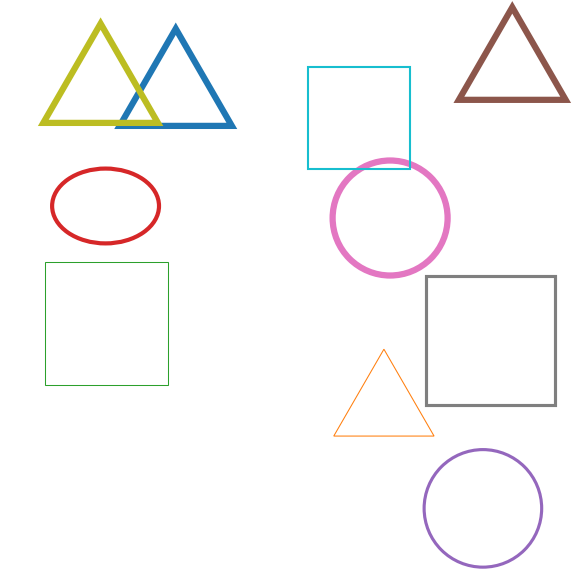[{"shape": "triangle", "thickness": 3, "radius": 0.56, "center": [0.304, 0.837]}, {"shape": "triangle", "thickness": 0.5, "radius": 0.5, "center": [0.665, 0.294]}, {"shape": "square", "thickness": 0.5, "radius": 0.53, "center": [0.185, 0.439]}, {"shape": "oval", "thickness": 2, "radius": 0.46, "center": [0.183, 0.642]}, {"shape": "circle", "thickness": 1.5, "radius": 0.51, "center": [0.836, 0.119]}, {"shape": "triangle", "thickness": 3, "radius": 0.53, "center": [0.887, 0.88]}, {"shape": "circle", "thickness": 3, "radius": 0.5, "center": [0.676, 0.622]}, {"shape": "square", "thickness": 1.5, "radius": 0.56, "center": [0.849, 0.409]}, {"shape": "triangle", "thickness": 3, "radius": 0.57, "center": [0.174, 0.844]}, {"shape": "square", "thickness": 1, "radius": 0.44, "center": [0.622, 0.795]}]